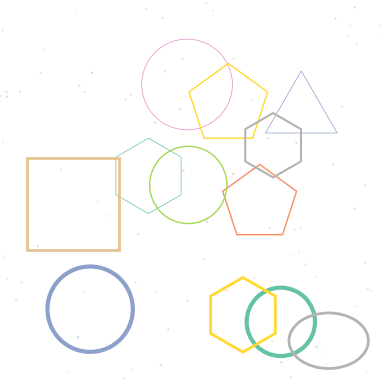[{"shape": "circle", "thickness": 3, "radius": 0.44, "center": [0.729, 0.164]}, {"shape": "hexagon", "thickness": 0.5, "radius": 0.49, "center": [0.386, 0.543]}, {"shape": "pentagon", "thickness": 1, "radius": 0.5, "center": [0.674, 0.472]}, {"shape": "triangle", "thickness": 0.5, "radius": 0.54, "center": [0.783, 0.708]}, {"shape": "circle", "thickness": 3, "radius": 0.55, "center": [0.234, 0.197]}, {"shape": "circle", "thickness": 0.5, "radius": 0.59, "center": [0.486, 0.781]}, {"shape": "circle", "thickness": 1, "radius": 0.5, "center": [0.489, 0.52]}, {"shape": "hexagon", "thickness": 2, "radius": 0.48, "center": [0.631, 0.182]}, {"shape": "pentagon", "thickness": 1, "radius": 0.54, "center": [0.593, 0.728]}, {"shape": "square", "thickness": 2, "radius": 0.6, "center": [0.188, 0.47]}, {"shape": "hexagon", "thickness": 1.5, "radius": 0.42, "center": [0.709, 0.623]}, {"shape": "oval", "thickness": 2, "radius": 0.52, "center": [0.854, 0.115]}]